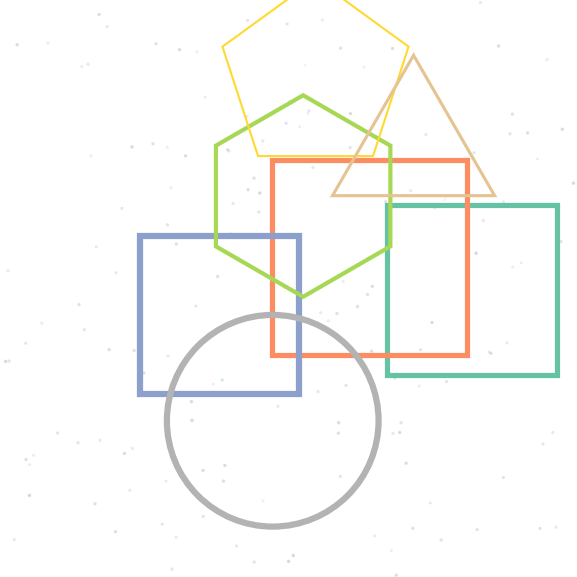[{"shape": "square", "thickness": 2.5, "radius": 0.74, "center": [0.817, 0.497]}, {"shape": "square", "thickness": 2.5, "radius": 0.85, "center": [0.64, 0.553]}, {"shape": "square", "thickness": 3, "radius": 0.68, "center": [0.38, 0.454]}, {"shape": "hexagon", "thickness": 2, "radius": 0.87, "center": [0.525, 0.66]}, {"shape": "pentagon", "thickness": 1, "radius": 0.85, "center": [0.546, 0.866]}, {"shape": "triangle", "thickness": 1.5, "radius": 0.81, "center": [0.716, 0.741]}, {"shape": "circle", "thickness": 3, "radius": 0.92, "center": [0.472, 0.271]}]